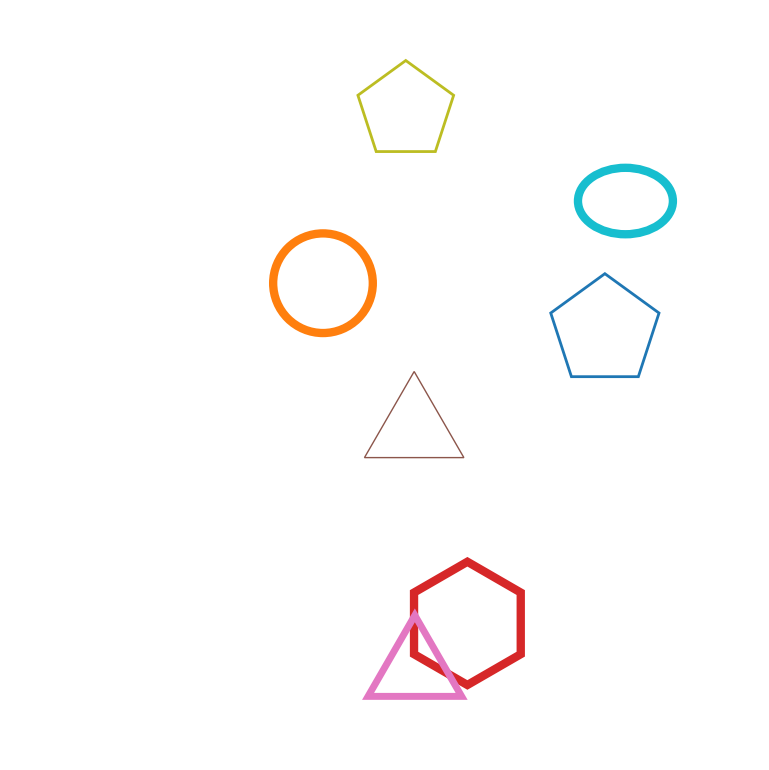[{"shape": "pentagon", "thickness": 1, "radius": 0.37, "center": [0.786, 0.571]}, {"shape": "circle", "thickness": 3, "radius": 0.32, "center": [0.419, 0.632]}, {"shape": "hexagon", "thickness": 3, "radius": 0.4, "center": [0.607, 0.19]}, {"shape": "triangle", "thickness": 0.5, "radius": 0.37, "center": [0.538, 0.443]}, {"shape": "triangle", "thickness": 2.5, "radius": 0.35, "center": [0.539, 0.131]}, {"shape": "pentagon", "thickness": 1, "radius": 0.33, "center": [0.527, 0.856]}, {"shape": "oval", "thickness": 3, "radius": 0.31, "center": [0.812, 0.739]}]